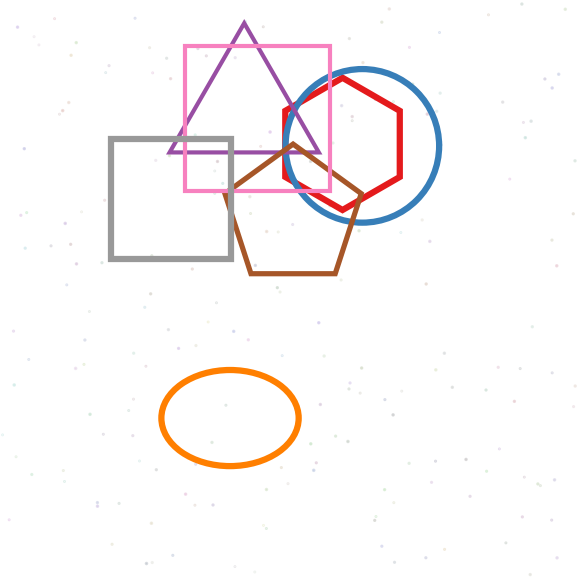[{"shape": "hexagon", "thickness": 3, "radius": 0.57, "center": [0.593, 0.75]}, {"shape": "circle", "thickness": 3, "radius": 0.66, "center": [0.627, 0.747]}, {"shape": "triangle", "thickness": 2, "radius": 0.75, "center": [0.423, 0.81]}, {"shape": "oval", "thickness": 3, "radius": 0.59, "center": [0.398, 0.275]}, {"shape": "pentagon", "thickness": 2.5, "radius": 0.62, "center": [0.507, 0.626]}, {"shape": "square", "thickness": 2, "radius": 0.63, "center": [0.446, 0.794]}, {"shape": "square", "thickness": 3, "radius": 0.52, "center": [0.296, 0.655]}]